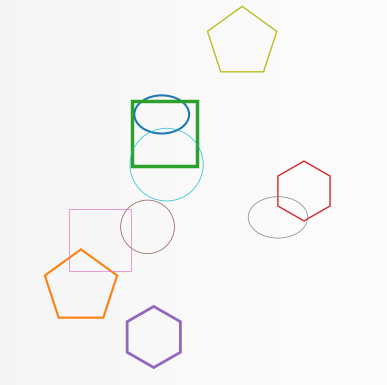[{"shape": "oval", "thickness": 1.5, "radius": 0.35, "center": [0.417, 0.703]}, {"shape": "pentagon", "thickness": 1.5, "radius": 0.49, "center": [0.209, 0.254]}, {"shape": "square", "thickness": 2.5, "radius": 0.42, "center": [0.424, 0.653]}, {"shape": "hexagon", "thickness": 1, "radius": 0.39, "center": [0.784, 0.504]}, {"shape": "hexagon", "thickness": 2, "radius": 0.4, "center": [0.397, 0.125]}, {"shape": "circle", "thickness": 0.5, "radius": 0.35, "center": [0.381, 0.411]}, {"shape": "square", "thickness": 0.5, "radius": 0.4, "center": [0.258, 0.377]}, {"shape": "oval", "thickness": 0.5, "radius": 0.38, "center": [0.717, 0.435]}, {"shape": "pentagon", "thickness": 1, "radius": 0.47, "center": [0.625, 0.89]}, {"shape": "circle", "thickness": 0.5, "radius": 0.47, "center": [0.43, 0.572]}]